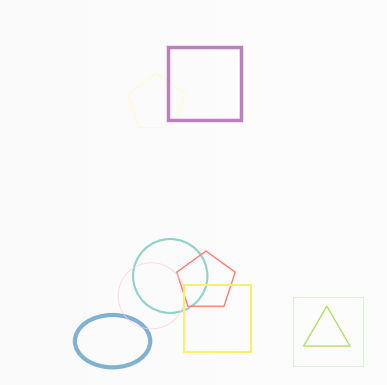[{"shape": "circle", "thickness": 1.5, "radius": 0.48, "center": [0.439, 0.283]}, {"shape": "pentagon", "thickness": 0.5, "radius": 0.39, "center": [0.404, 0.732]}, {"shape": "pentagon", "thickness": 1, "radius": 0.4, "center": [0.532, 0.269]}, {"shape": "oval", "thickness": 3, "radius": 0.49, "center": [0.29, 0.114]}, {"shape": "triangle", "thickness": 1, "radius": 0.35, "center": [0.843, 0.136]}, {"shape": "circle", "thickness": 0.5, "radius": 0.43, "center": [0.391, 0.232]}, {"shape": "square", "thickness": 2.5, "radius": 0.47, "center": [0.528, 0.783]}, {"shape": "square", "thickness": 0.5, "radius": 0.45, "center": [0.846, 0.14]}, {"shape": "square", "thickness": 1.5, "radius": 0.44, "center": [0.561, 0.173]}]